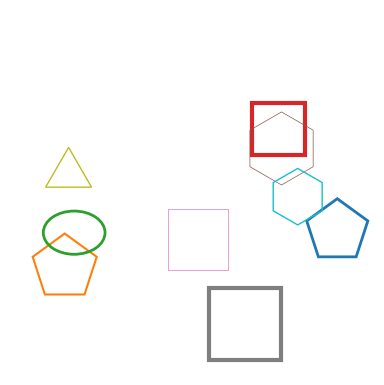[{"shape": "pentagon", "thickness": 2, "radius": 0.42, "center": [0.876, 0.4]}, {"shape": "pentagon", "thickness": 1.5, "radius": 0.44, "center": [0.168, 0.306]}, {"shape": "oval", "thickness": 2, "radius": 0.4, "center": [0.193, 0.396]}, {"shape": "square", "thickness": 3, "radius": 0.34, "center": [0.723, 0.665]}, {"shape": "hexagon", "thickness": 0.5, "radius": 0.47, "center": [0.731, 0.614]}, {"shape": "square", "thickness": 0.5, "radius": 0.39, "center": [0.515, 0.378]}, {"shape": "square", "thickness": 3, "radius": 0.47, "center": [0.636, 0.159]}, {"shape": "triangle", "thickness": 1, "radius": 0.34, "center": [0.178, 0.548]}, {"shape": "hexagon", "thickness": 1, "radius": 0.37, "center": [0.773, 0.489]}]